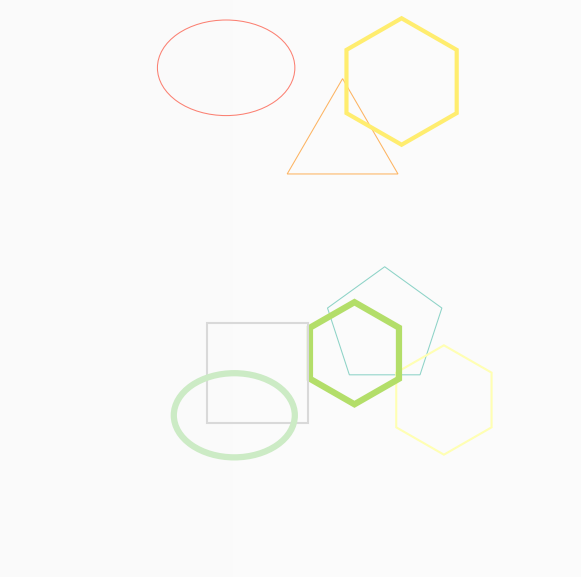[{"shape": "pentagon", "thickness": 0.5, "radius": 0.52, "center": [0.662, 0.434]}, {"shape": "hexagon", "thickness": 1, "radius": 0.47, "center": [0.764, 0.307]}, {"shape": "oval", "thickness": 0.5, "radius": 0.59, "center": [0.389, 0.882]}, {"shape": "triangle", "thickness": 0.5, "radius": 0.55, "center": [0.589, 0.753]}, {"shape": "hexagon", "thickness": 3, "radius": 0.44, "center": [0.61, 0.387]}, {"shape": "square", "thickness": 1, "radius": 0.43, "center": [0.443, 0.354]}, {"shape": "oval", "thickness": 3, "radius": 0.52, "center": [0.403, 0.28]}, {"shape": "hexagon", "thickness": 2, "radius": 0.55, "center": [0.691, 0.858]}]